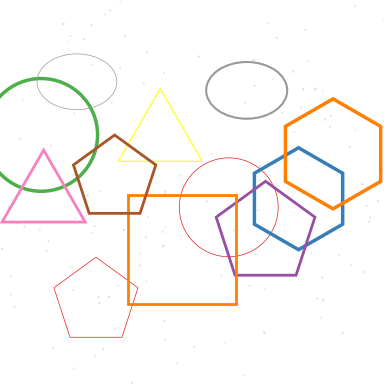[{"shape": "circle", "thickness": 0.5, "radius": 0.64, "center": [0.594, 0.462]}, {"shape": "pentagon", "thickness": 0.5, "radius": 0.57, "center": [0.249, 0.217]}, {"shape": "hexagon", "thickness": 2.5, "radius": 0.66, "center": [0.775, 0.484]}, {"shape": "circle", "thickness": 2.5, "radius": 0.73, "center": [0.107, 0.65]}, {"shape": "pentagon", "thickness": 2, "radius": 0.67, "center": [0.69, 0.394]}, {"shape": "square", "thickness": 2, "radius": 0.7, "center": [0.473, 0.352]}, {"shape": "hexagon", "thickness": 2.5, "radius": 0.71, "center": [0.865, 0.6]}, {"shape": "triangle", "thickness": 1, "radius": 0.63, "center": [0.416, 0.644]}, {"shape": "pentagon", "thickness": 2, "radius": 0.56, "center": [0.298, 0.537]}, {"shape": "triangle", "thickness": 2, "radius": 0.62, "center": [0.113, 0.486]}, {"shape": "oval", "thickness": 0.5, "radius": 0.52, "center": [0.2, 0.788]}, {"shape": "oval", "thickness": 1.5, "radius": 0.53, "center": [0.641, 0.765]}]